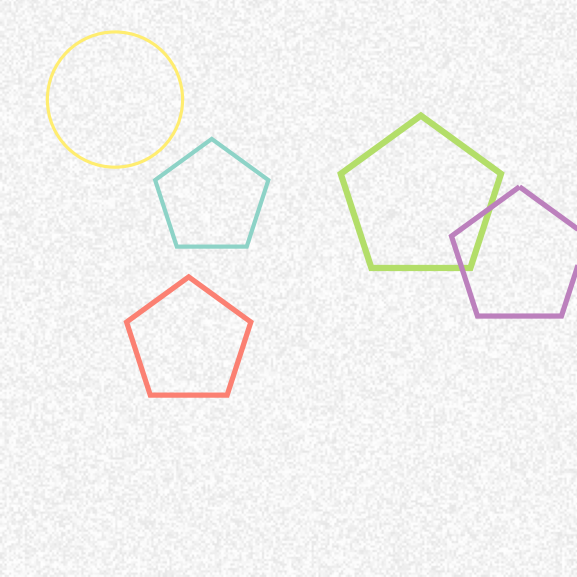[{"shape": "pentagon", "thickness": 2, "radius": 0.52, "center": [0.367, 0.655]}, {"shape": "pentagon", "thickness": 2.5, "radius": 0.57, "center": [0.327, 0.406]}, {"shape": "pentagon", "thickness": 3, "radius": 0.73, "center": [0.729, 0.653]}, {"shape": "pentagon", "thickness": 2.5, "radius": 0.62, "center": [0.899, 0.552]}, {"shape": "circle", "thickness": 1.5, "radius": 0.59, "center": [0.199, 0.827]}]